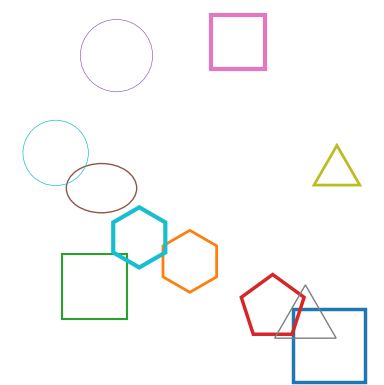[{"shape": "square", "thickness": 2.5, "radius": 0.47, "center": [0.854, 0.102]}, {"shape": "hexagon", "thickness": 2, "radius": 0.4, "center": [0.493, 0.321]}, {"shape": "square", "thickness": 1.5, "radius": 0.42, "center": [0.245, 0.256]}, {"shape": "pentagon", "thickness": 2.5, "radius": 0.43, "center": [0.708, 0.201]}, {"shape": "circle", "thickness": 0.5, "radius": 0.47, "center": [0.303, 0.856]}, {"shape": "oval", "thickness": 1, "radius": 0.46, "center": [0.264, 0.511]}, {"shape": "square", "thickness": 3, "radius": 0.35, "center": [0.618, 0.892]}, {"shape": "triangle", "thickness": 1, "radius": 0.46, "center": [0.793, 0.168]}, {"shape": "triangle", "thickness": 2, "radius": 0.34, "center": [0.875, 0.554]}, {"shape": "hexagon", "thickness": 3, "radius": 0.39, "center": [0.362, 0.383]}, {"shape": "circle", "thickness": 0.5, "radius": 0.42, "center": [0.145, 0.603]}]